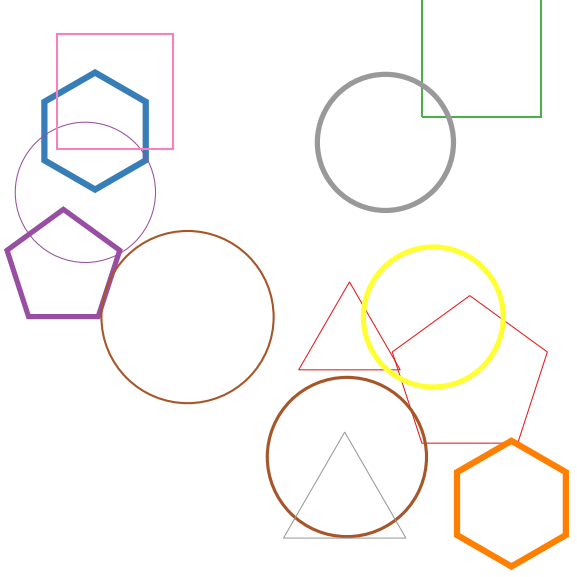[{"shape": "pentagon", "thickness": 0.5, "radius": 0.71, "center": [0.814, 0.346]}, {"shape": "triangle", "thickness": 0.5, "radius": 0.51, "center": [0.605, 0.409]}, {"shape": "hexagon", "thickness": 3, "radius": 0.51, "center": [0.165, 0.772]}, {"shape": "square", "thickness": 1, "radius": 0.51, "center": [0.834, 0.899]}, {"shape": "pentagon", "thickness": 2.5, "radius": 0.51, "center": [0.11, 0.534]}, {"shape": "circle", "thickness": 0.5, "radius": 0.61, "center": [0.148, 0.666]}, {"shape": "hexagon", "thickness": 3, "radius": 0.54, "center": [0.886, 0.127]}, {"shape": "circle", "thickness": 2.5, "radius": 0.61, "center": [0.75, 0.45]}, {"shape": "circle", "thickness": 1, "radius": 0.75, "center": [0.325, 0.45]}, {"shape": "circle", "thickness": 1.5, "radius": 0.69, "center": [0.601, 0.208]}, {"shape": "square", "thickness": 1, "radius": 0.5, "center": [0.2, 0.841]}, {"shape": "circle", "thickness": 2.5, "radius": 0.59, "center": [0.667, 0.753]}, {"shape": "triangle", "thickness": 0.5, "radius": 0.61, "center": [0.597, 0.129]}]